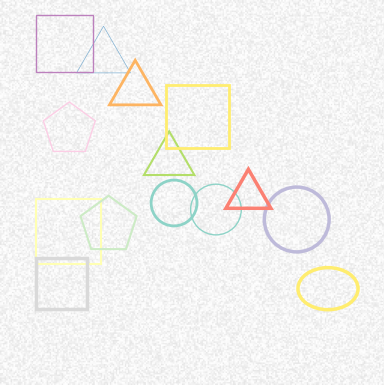[{"shape": "circle", "thickness": 2, "radius": 0.3, "center": [0.452, 0.473]}, {"shape": "circle", "thickness": 1, "radius": 0.33, "center": [0.561, 0.456]}, {"shape": "square", "thickness": 1.5, "radius": 0.42, "center": [0.177, 0.399]}, {"shape": "circle", "thickness": 2.5, "radius": 0.42, "center": [0.771, 0.43]}, {"shape": "triangle", "thickness": 2.5, "radius": 0.34, "center": [0.645, 0.493]}, {"shape": "triangle", "thickness": 0.5, "radius": 0.4, "center": [0.269, 0.851]}, {"shape": "triangle", "thickness": 2, "radius": 0.39, "center": [0.351, 0.766]}, {"shape": "triangle", "thickness": 1.5, "radius": 0.38, "center": [0.439, 0.583]}, {"shape": "pentagon", "thickness": 1, "radius": 0.35, "center": [0.18, 0.664]}, {"shape": "square", "thickness": 2.5, "radius": 0.33, "center": [0.159, 0.264]}, {"shape": "square", "thickness": 1, "radius": 0.37, "center": [0.168, 0.886]}, {"shape": "pentagon", "thickness": 1.5, "radius": 0.38, "center": [0.282, 0.415]}, {"shape": "oval", "thickness": 2.5, "radius": 0.39, "center": [0.852, 0.25]}, {"shape": "square", "thickness": 2, "radius": 0.41, "center": [0.514, 0.698]}]